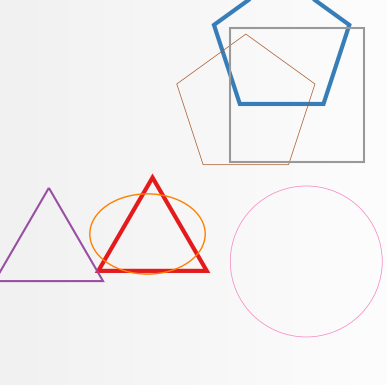[{"shape": "triangle", "thickness": 3, "radius": 0.81, "center": [0.394, 0.377]}, {"shape": "pentagon", "thickness": 3, "radius": 0.92, "center": [0.727, 0.879]}, {"shape": "triangle", "thickness": 1.5, "radius": 0.81, "center": [0.126, 0.351]}, {"shape": "oval", "thickness": 1, "radius": 0.74, "center": [0.381, 0.392]}, {"shape": "pentagon", "thickness": 0.5, "radius": 0.94, "center": [0.634, 0.724]}, {"shape": "circle", "thickness": 0.5, "radius": 0.98, "center": [0.79, 0.321]}, {"shape": "square", "thickness": 1.5, "radius": 0.87, "center": [0.766, 0.753]}]